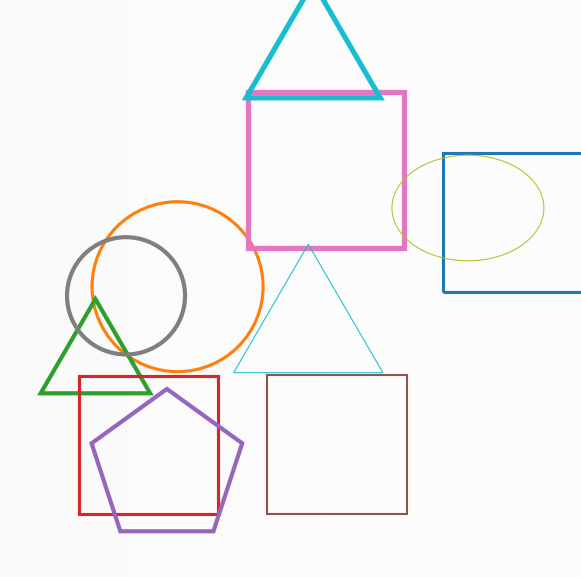[{"shape": "square", "thickness": 1.5, "radius": 0.6, "center": [0.882, 0.614]}, {"shape": "circle", "thickness": 1.5, "radius": 0.74, "center": [0.305, 0.503]}, {"shape": "triangle", "thickness": 2, "radius": 0.54, "center": [0.164, 0.372]}, {"shape": "square", "thickness": 1.5, "radius": 0.6, "center": [0.256, 0.228]}, {"shape": "pentagon", "thickness": 2, "radius": 0.68, "center": [0.287, 0.189]}, {"shape": "square", "thickness": 1, "radius": 0.6, "center": [0.58, 0.23]}, {"shape": "square", "thickness": 2.5, "radius": 0.67, "center": [0.561, 0.705]}, {"shape": "circle", "thickness": 2, "radius": 0.51, "center": [0.217, 0.487]}, {"shape": "oval", "thickness": 0.5, "radius": 0.65, "center": [0.805, 0.639]}, {"shape": "triangle", "thickness": 0.5, "radius": 0.74, "center": [0.53, 0.428]}, {"shape": "triangle", "thickness": 2.5, "radius": 0.67, "center": [0.539, 0.896]}]